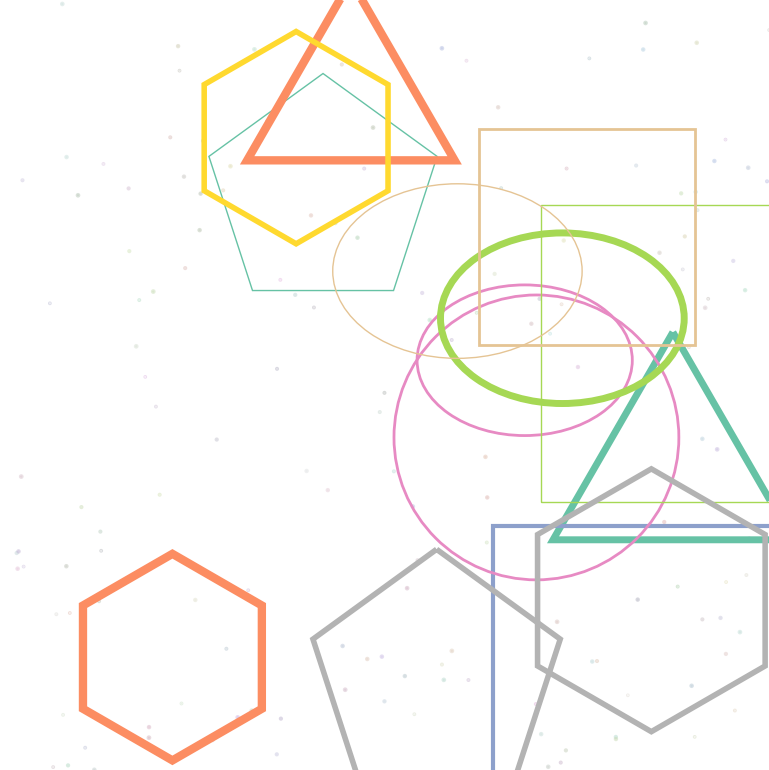[{"shape": "pentagon", "thickness": 0.5, "radius": 0.78, "center": [0.42, 0.749]}, {"shape": "triangle", "thickness": 2.5, "radius": 0.9, "center": [0.874, 0.389]}, {"shape": "triangle", "thickness": 3, "radius": 0.78, "center": [0.456, 0.87]}, {"shape": "hexagon", "thickness": 3, "radius": 0.67, "center": [0.224, 0.147]}, {"shape": "square", "thickness": 1.5, "radius": 0.91, "center": [0.822, 0.134]}, {"shape": "circle", "thickness": 1, "radius": 0.92, "center": [0.697, 0.432]}, {"shape": "oval", "thickness": 1, "radius": 0.7, "center": [0.681, 0.532]}, {"shape": "oval", "thickness": 2.5, "radius": 0.79, "center": [0.73, 0.587]}, {"shape": "square", "thickness": 0.5, "radius": 0.96, "center": [0.896, 0.541]}, {"shape": "hexagon", "thickness": 2, "radius": 0.69, "center": [0.385, 0.821]}, {"shape": "square", "thickness": 1, "radius": 0.7, "center": [0.762, 0.692]}, {"shape": "oval", "thickness": 0.5, "radius": 0.81, "center": [0.594, 0.648]}, {"shape": "hexagon", "thickness": 2, "radius": 0.85, "center": [0.846, 0.22]}, {"shape": "pentagon", "thickness": 2, "radius": 0.84, "center": [0.567, 0.118]}]